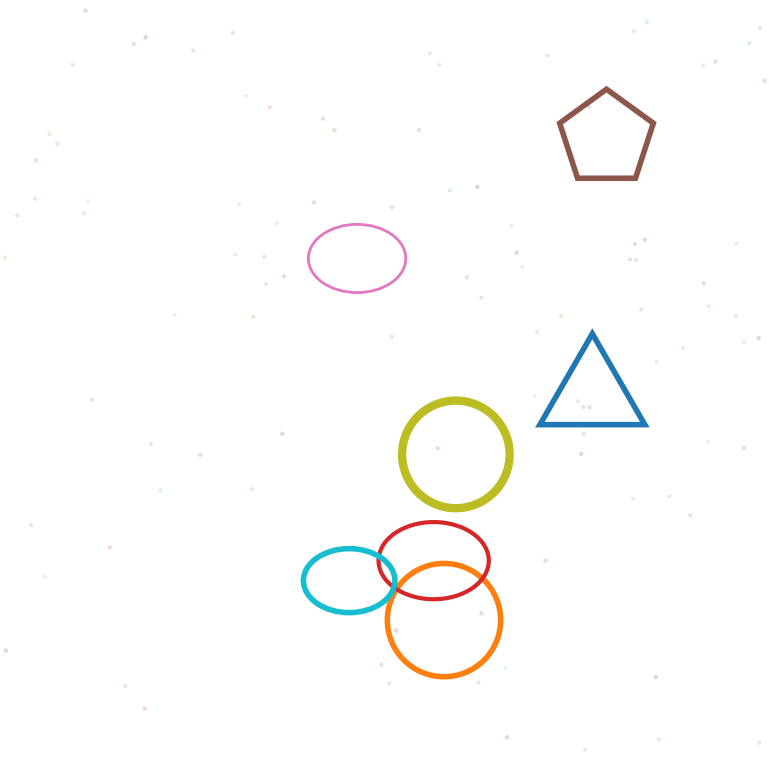[{"shape": "triangle", "thickness": 2, "radius": 0.39, "center": [0.769, 0.488]}, {"shape": "circle", "thickness": 2, "radius": 0.37, "center": [0.577, 0.195]}, {"shape": "oval", "thickness": 1.5, "radius": 0.36, "center": [0.563, 0.272]}, {"shape": "pentagon", "thickness": 2, "radius": 0.32, "center": [0.788, 0.82]}, {"shape": "oval", "thickness": 1, "radius": 0.32, "center": [0.464, 0.664]}, {"shape": "circle", "thickness": 3, "radius": 0.35, "center": [0.592, 0.41]}, {"shape": "oval", "thickness": 2, "radius": 0.3, "center": [0.453, 0.246]}]